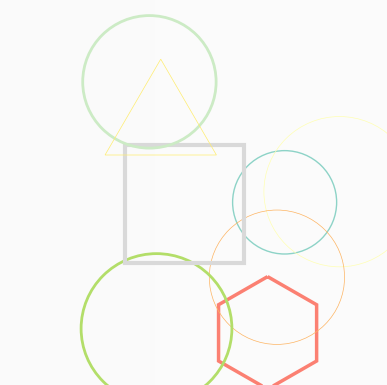[{"shape": "circle", "thickness": 1, "radius": 0.67, "center": [0.735, 0.474]}, {"shape": "circle", "thickness": 0.5, "radius": 0.98, "center": [0.876, 0.502]}, {"shape": "hexagon", "thickness": 2.5, "radius": 0.73, "center": [0.691, 0.135]}, {"shape": "circle", "thickness": 0.5, "radius": 0.87, "center": [0.715, 0.28]}, {"shape": "circle", "thickness": 2, "radius": 0.97, "center": [0.404, 0.147]}, {"shape": "square", "thickness": 3, "radius": 0.77, "center": [0.476, 0.469]}, {"shape": "circle", "thickness": 2, "radius": 0.86, "center": [0.386, 0.787]}, {"shape": "triangle", "thickness": 0.5, "radius": 0.83, "center": [0.415, 0.68]}]